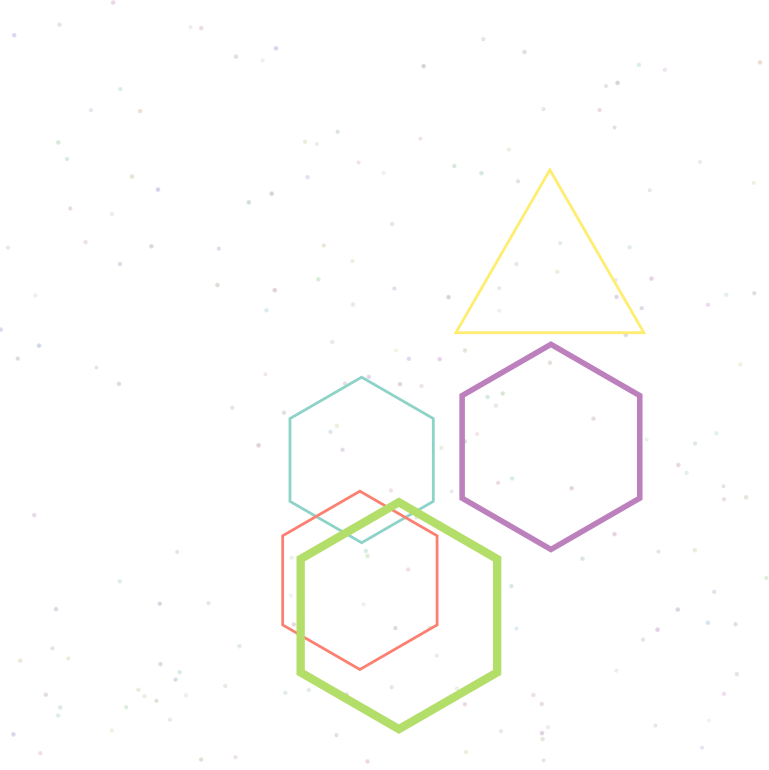[{"shape": "hexagon", "thickness": 1, "radius": 0.54, "center": [0.47, 0.403]}, {"shape": "hexagon", "thickness": 1, "radius": 0.58, "center": [0.467, 0.246]}, {"shape": "hexagon", "thickness": 3, "radius": 0.74, "center": [0.518, 0.2]}, {"shape": "hexagon", "thickness": 2, "radius": 0.67, "center": [0.716, 0.42]}, {"shape": "triangle", "thickness": 1, "radius": 0.7, "center": [0.714, 0.638]}]